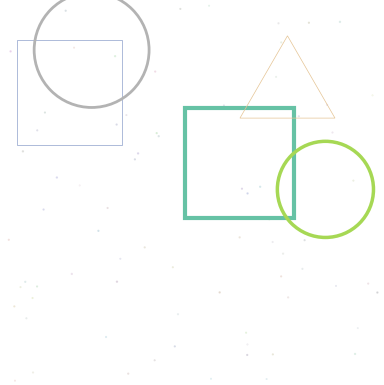[{"shape": "square", "thickness": 3, "radius": 0.71, "center": [0.622, 0.577]}, {"shape": "square", "thickness": 0.5, "radius": 0.68, "center": [0.181, 0.761]}, {"shape": "circle", "thickness": 2.5, "radius": 0.62, "center": [0.845, 0.508]}, {"shape": "triangle", "thickness": 0.5, "radius": 0.71, "center": [0.747, 0.764]}, {"shape": "circle", "thickness": 2, "radius": 0.75, "center": [0.238, 0.87]}]